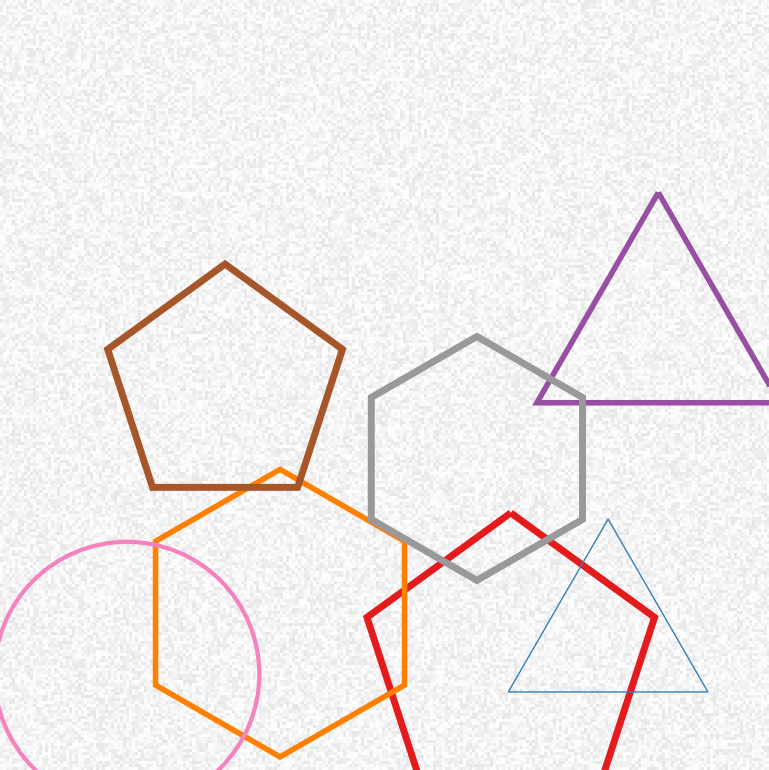[{"shape": "pentagon", "thickness": 2.5, "radius": 0.98, "center": [0.663, 0.138]}, {"shape": "triangle", "thickness": 0.5, "radius": 0.75, "center": [0.79, 0.176]}, {"shape": "triangle", "thickness": 2, "radius": 0.91, "center": [0.855, 0.568]}, {"shape": "hexagon", "thickness": 2, "radius": 0.93, "center": [0.364, 0.204]}, {"shape": "pentagon", "thickness": 2.5, "radius": 0.8, "center": [0.292, 0.497]}, {"shape": "circle", "thickness": 1.5, "radius": 0.86, "center": [0.165, 0.124]}, {"shape": "hexagon", "thickness": 2.5, "radius": 0.79, "center": [0.619, 0.405]}]